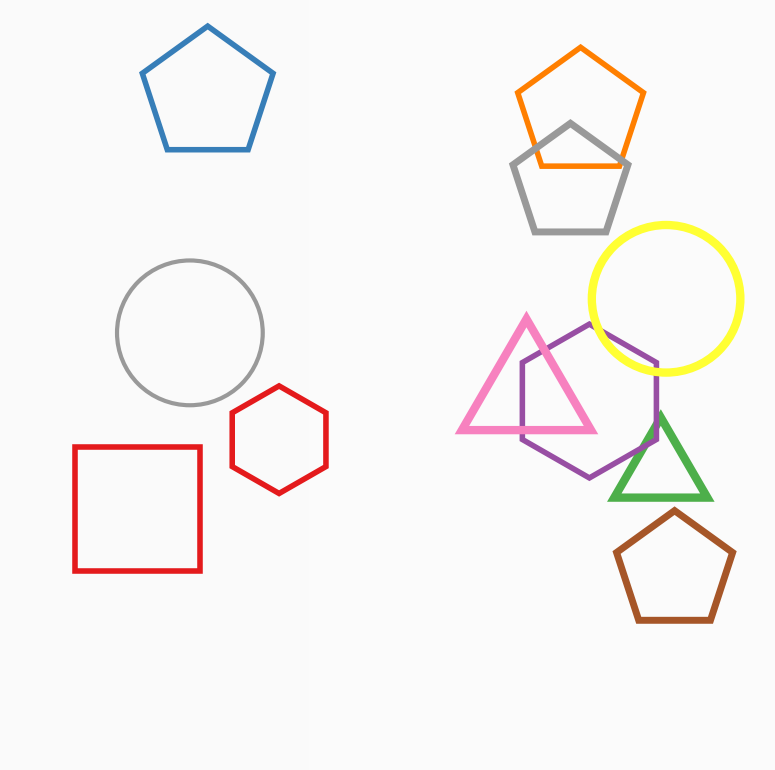[{"shape": "square", "thickness": 2, "radius": 0.4, "center": [0.177, 0.338]}, {"shape": "hexagon", "thickness": 2, "radius": 0.35, "center": [0.36, 0.429]}, {"shape": "pentagon", "thickness": 2, "radius": 0.44, "center": [0.268, 0.877]}, {"shape": "triangle", "thickness": 3, "radius": 0.35, "center": [0.853, 0.388]}, {"shape": "hexagon", "thickness": 2, "radius": 0.5, "center": [0.76, 0.479]}, {"shape": "pentagon", "thickness": 2, "radius": 0.43, "center": [0.749, 0.853]}, {"shape": "circle", "thickness": 3, "radius": 0.48, "center": [0.859, 0.612]}, {"shape": "pentagon", "thickness": 2.5, "radius": 0.39, "center": [0.87, 0.258]}, {"shape": "triangle", "thickness": 3, "radius": 0.48, "center": [0.679, 0.49]}, {"shape": "pentagon", "thickness": 2.5, "radius": 0.39, "center": [0.736, 0.762]}, {"shape": "circle", "thickness": 1.5, "radius": 0.47, "center": [0.245, 0.568]}]